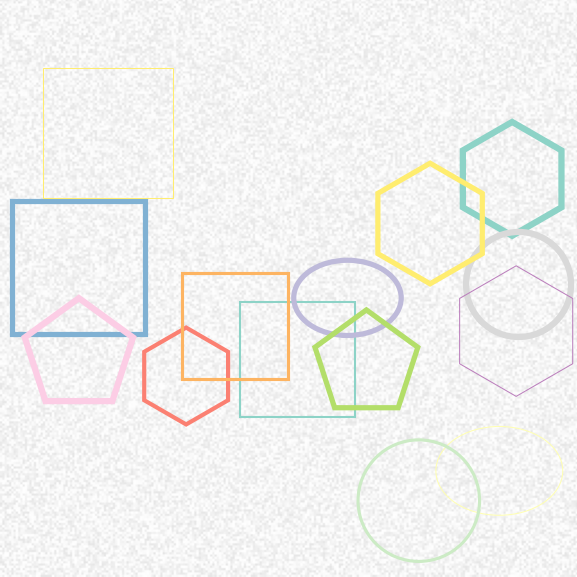[{"shape": "hexagon", "thickness": 3, "radius": 0.49, "center": [0.887, 0.689]}, {"shape": "square", "thickness": 1, "radius": 0.5, "center": [0.515, 0.376]}, {"shape": "oval", "thickness": 0.5, "radius": 0.55, "center": [0.865, 0.184]}, {"shape": "oval", "thickness": 2.5, "radius": 0.47, "center": [0.602, 0.483]}, {"shape": "hexagon", "thickness": 2, "radius": 0.42, "center": [0.322, 0.348]}, {"shape": "square", "thickness": 2.5, "radius": 0.58, "center": [0.136, 0.536]}, {"shape": "square", "thickness": 1.5, "radius": 0.46, "center": [0.407, 0.435]}, {"shape": "pentagon", "thickness": 2.5, "radius": 0.47, "center": [0.634, 0.369]}, {"shape": "pentagon", "thickness": 3, "radius": 0.49, "center": [0.137, 0.384]}, {"shape": "circle", "thickness": 3, "radius": 0.45, "center": [0.898, 0.507]}, {"shape": "hexagon", "thickness": 0.5, "radius": 0.57, "center": [0.894, 0.426]}, {"shape": "circle", "thickness": 1.5, "radius": 0.53, "center": [0.725, 0.132]}, {"shape": "hexagon", "thickness": 2.5, "radius": 0.52, "center": [0.745, 0.612]}, {"shape": "square", "thickness": 0.5, "radius": 0.56, "center": [0.186, 0.768]}]